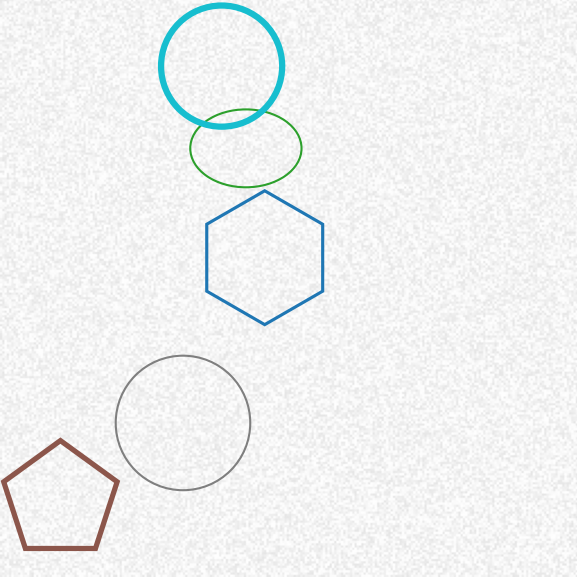[{"shape": "hexagon", "thickness": 1.5, "radius": 0.58, "center": [0.458, 0.553]}, {"shape": "oval", "thickness": 1, "radius": 0.48, "center": [0.426, 0.742]}, {"shape": "pentagon", "thickness": 2.5, "radius": 0.52, "center": [0.105, 0.133]}, {"shape": "circle", "thickness": 1, "radius": 0.58, "center": [0.317, 0.267]}, {"shape": "circle", "thickness": 3, "radius": 0.52, "center": [0.384, 0.885]}]